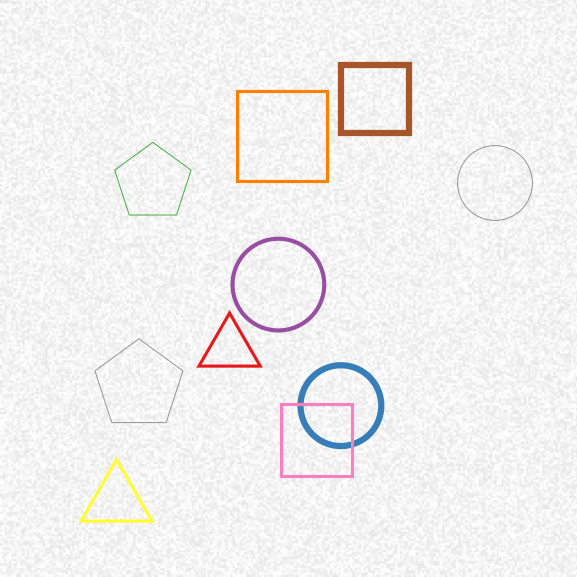[{"shape": "triangle", "thickness": 1.5, "radius": 0.31, "center": [0.398, 0.396]}, {"shape": "circle", "thickness": 3, "radius": 0.35, "center": [0.59, 0.297]}, {"shape": "pentagon", "thickness": 0.5, "radius": 0.35, "center": [0.265, 0.683]}, {"shape": "circle", "thickness": 2, "radius": 0.4, "center": [0.482, 0.506]}, {"shape": "square", "thickness": 1.5, "radius": 0.39, "center": [0.488, 0.764]}, {"shape": "triangle", "thickness": 1.5, "radius": 0.35, "center": [0.202, 0.132]}, {"shape": "square", "thickness": 3, "radius": 0.3, "center": [0.649, 0.827]}, {"shape": "square", "thickness": 1.5, "radius": 0.31, "center": [0.549, 0.237]}, {"shape": "circle", "thickness": 0.5, "radius": 0.32, "center": [0.857, 0.682]}, {"shape": "pentagon", "thickness": 0.5, "radius": 0.4, "center": [0.241, 0.332]}]